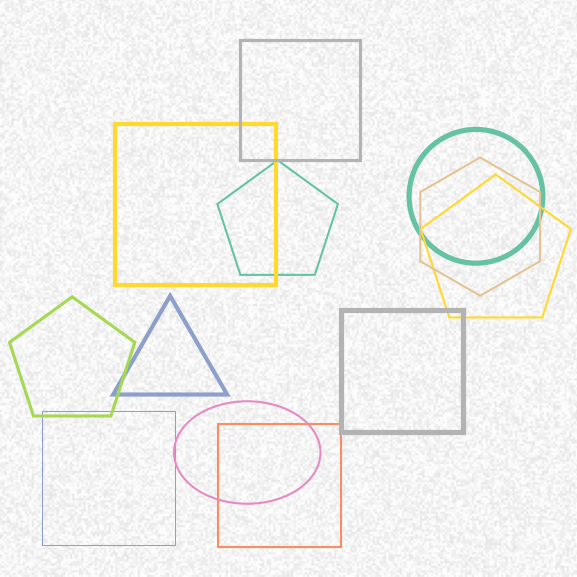[{"shape": "pentagon", "thickness": 1, "radius": 0.55, "center": [0.481, 0.612]}, {"shape": "circle", "thickness": 2.5, "radius": 0.58, "center": [0.824, 0.659]}, {"shape": "square", "thickness": 1, "radius": 0.54, "center": [0.484, 0.159]}, {"shape": "triangle", "thickness": 2, "radius": 0.57, "center": [0.295, 0.373]}, {"shape": "square", "thickness": 0.5, "radius": 0.58, "center": [0.188, 0.171]}, {"shape": "oval", "thickness": 1, "radius": 0.63, "center": [0.428, 0.216]}, {"shape": "pentagon", "thickness": 1.5, "radius": 0.57, "center": [0.125, 0.371]}, {"shape": "square", "thickness": 2, "radius": 0.7, "center": [0.338, 0.645]}, {"shape": "pentagon", "thickness": 1, "radius": 0.68, "center": [0.858, 0.56]}, {"shape": "hexagon", "thickness": 1, "radius": 0.6, "center": [0.831, 0.607]}, {"shape": "square", "thickness": 1.5, "radius": 0.52, "center": [0.52, 0.826]}, {"shape": "square", "thickness": 2.5, "radius": 0.53, "center": [0.696, 0.357]}]